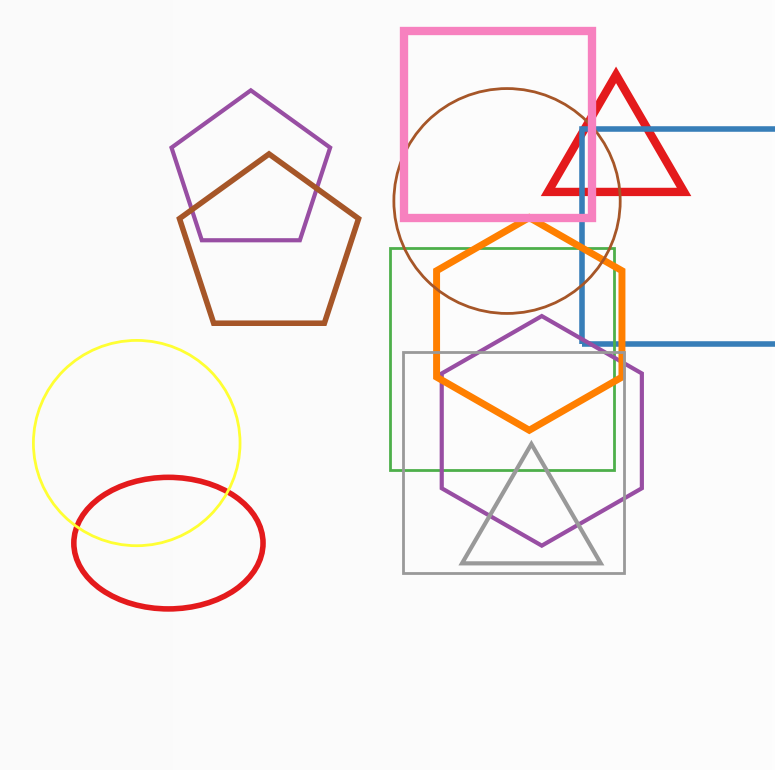[{"shape": "oval", "thickness": 2, "radius": 0.61, "center": [0.217, 0.295]}, {"shape": "triangle", "thickness": 3, "radius": 0.51, "center": [0.795, 0.801]}, {"shape": "square", "thickness": 2, "radius": 0.7, "center": [0.89, 0.692]}, {"shape": "square", "thickness": 1, "radius": 0.72, "center": [0.648, 0.534]}, {"shape": "hexagon", "thickness": 1.5, "radius": 0.75, "center": [0.699, 0.44]}, {"shape": "pentagon", "thickness": 1.5, "radius": 0.54, "center": [0.324, 0.775]}, {"shape": "hexagon", "thickness": 2.5, "radius": 0.69, "center": [0.683, 0.579]}, {"shape": "circle", "thickness": 1, "radius": 0.67, "center": [0.176, 0.425]}, {"shape": "pentagon", "thickness": 2, "radius": 0.61, "center": [0.347, 0.679]}, {"shape": "circle", "thickness": 1, "radius": 0.73, "center": [0.654, 0.739]}, {"shape": "square", "thickness": 3, "radius": 0.61, "center": [0.643, 0.838]}, {"shape": "triangle", "thickness": 1.5, "radius": 0.52, "center": [0.686, 0.32]}, {"shape": "square", "thickness": 1, "radius": 0.72, "center": [0.663, 0.399]}]